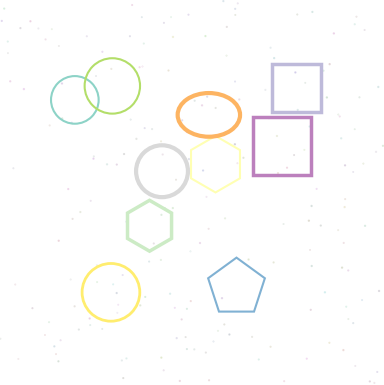[{"shape": "circle", "thickness": 1.5, "radius": 0.31, "center": [0.194, 0.741]}, {"shape": "hexagon", "thickness": 1.5, "radius": 0.37, "center": [0.56, 0.574]}, {"shape": "square", "thickness": 2.5, "radius": 0.31, "center": [0.77, 0.772]}, {"shape": "pentagon", "thickness": 1.5, "radius": 0.39, "center": [0.614, 0.253]}, {"shape": "oval", "thickness": 3, "radius": 0.41, "center": [0.542, 0.702]}, {"shape": "circle", "thickness": 1.5, "radius": 0.36, "center": [0.292, 0.777]}, {"shape": "circle", "thickness": 3, "radius": 0.34, "center": [0.421, 0.555]}, {"shape": "square", "thickness": 2.5, "radius": 0.38, "center": [0.734, 0.621]}, {"shape": "hexagon", "thickness": 2.5, "radius": 0.33, "center": [0.388, 0.414]}, {"shape": "circle", "thickness": 2, "radius": 0.37, "center": [0.288, 0.241]}]